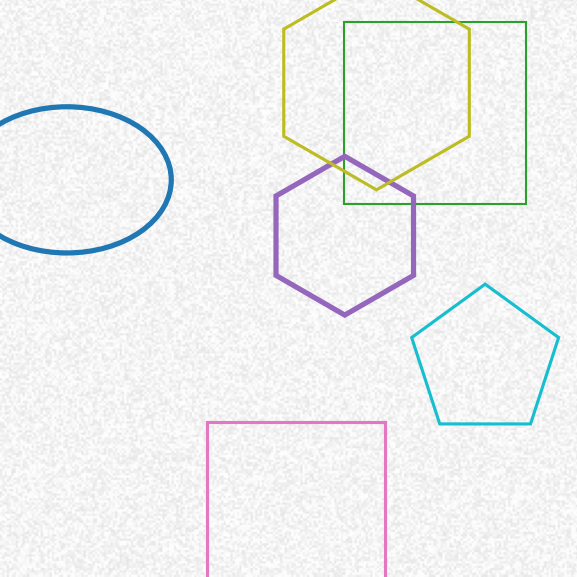[{"shape": "oval", "thickness": 2.5, "radius": 0.9, "center": [0.116, 0.688]}, {"shape": "square", "thickness": 1, "radius": 0.79, "center": [0.754, 0.804]}, {"shape": "hexagon", "thickness": 2.5, "radius": 0.69, "center": [0.597, 0.591]}, {"shape": "square", "thickness": 1.5, "radius": 0.77, "center": [0.513, 0.114]}, {"shape": "hexagon", "thickness": 1.5, "radius": 0.93, "center": [0.652, 0.856]}, {"shape": "pentagon", "thickness": 1.5, "radius": 0.67, "center": [0.84, 0.373]}]